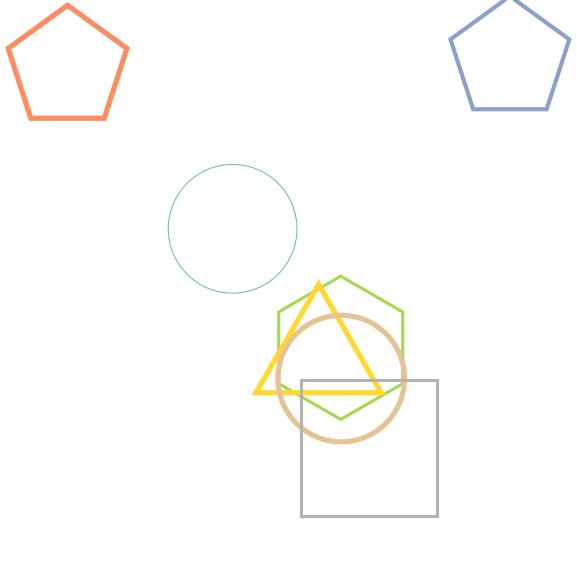[{"shape": "circle", "thickness": 0.5, "radius": 0.56, "center": [0.403, 0.603]}, {"shape": "pentagon", "thickness": 2.5, "radius": 0.54, "center": [0.117, 0.882]}, {"shape": "pentagon", "thickness": 2, "radius": 0.54, "center": [0.883, 0.897]}, {"shape": "hexagon", "thickness": 1.5, "radius": 0.62, "center": [0.59, 0.397]}, {"shape": "triangle", "thickness": 2.5, "radius": 0.63, "center": [0.552, 0.382]}, {"shape": "circle", "thickness": 2.5, "radius": 0.55, "center": [0.591, 0.344]}, {"shape": "square", "thickness": 1.5, "radius": 0.59, "center": [0.639, 0.223]}]